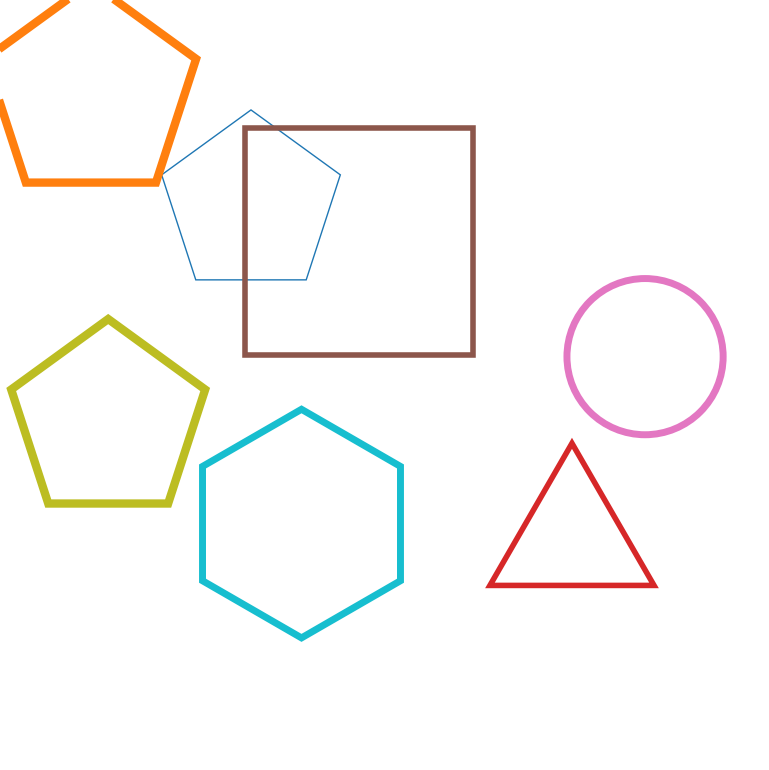[{"shape": "pentagon", "thickness": 0.5, "radius": 0.61, "center": [0.326, 0.735]}, {"shape": "pentagon", "thickness": 3, "radius": 0.72, "center": [0.118, 0.879]}, {"shape": "triangle", "thickness": 2, "radius": 0.62, "center": [0.743, 0.301]}, {"shape": "square", "thickness": 2, "radius": 0.74, "center": [0.466, 0.686]}, {"shape": "circle", "thickness": 2.5, "radius": 0.51, "center": [0.838, 0.537]}, {"shape": "pentagon", "thickness": 3, "radius": 0.66, "center": [0.141, 0.453]}, {"shape": "hexagon", "thickness": 2.5, "radius": 0.74, "center": [0.392, 0.32]}]